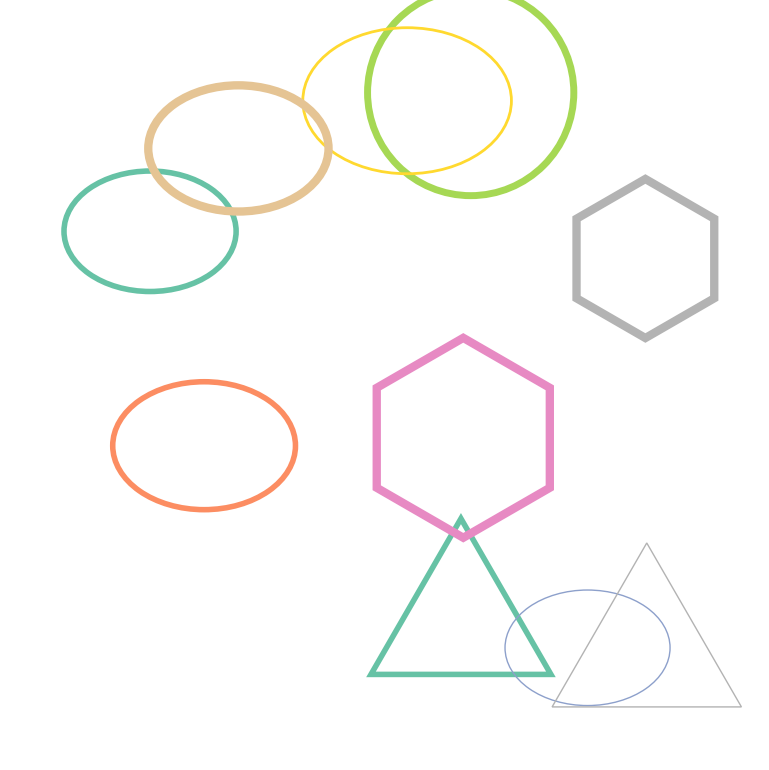[{"shape": "oval", "thickness": 2, "radius": 0.56, "center": [0.195, 0.7]}, {"shape": "triangle", "thickness": 2, "radius": 0.67, "center": [0.599, 0.192]}, {"shape": "oval", "thickness": 2, "radius": 0.59, "center": [0.265, 0.421]}, {"shape": "oval", "thickness": 0.5, "radius": 0.54, "center": [0.763, 0.159]}, {"shape": "hexagon", "thickness": 3, "radius": 0.65, "center": [0.602, 0.431]}, {"shape": "circle", "thickness": 2.5, "radius": 0.67, "center": [0.611, 0.88]}, {"shape": "oval", "thickness": 1, "radius": 0.68, "center": [0.529, 0.869]}, {"shape": "oval", "thickness": 3, "radius": 0.59, "center": [0.31, 0.807]}, {"shape": "triangle", "thickness": 0.5, "radius": 0.71, "center": [0.84, 0.153]}, {"shape": "hexagon", "thickness": 3, "radius": 0.52, "center": [0.838, 0.664]}]